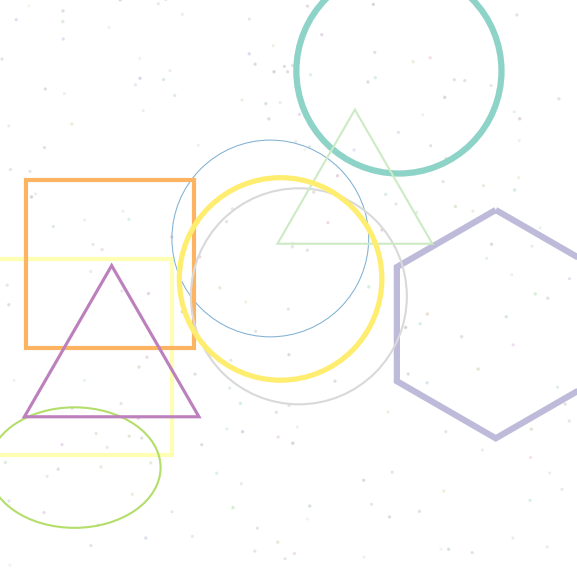[{"shape": "circle", "thickness": 3, "radius": 0.89, "center": [0.691, 0.876]}, {"shape": "square", "thickness": 2, "radius": 0.85, "center": [0.128, 0.381]}, {"shape": "hexagon", "thickness": 3, "radius": 0.99, "center": [0.858, 0.438]}, {"shape": "circle", "thickness": 0.5, "radius": 0.85, "center": [0.468, 0.586]}, {"shape": "square", "thickness": 2, "radius": 0.73, "center": [0.19, 0.542]}, {"shape": "oval", "thickness": 1, "radius": 0.75, "center": [0.129, 0.189]}, {"shape": "circle", "thickness": 1, "radius": 0.94, "center": [0.517, 0.486]}, {"shape": "triangle", "thickness": 1.5, "radius": 0.87, "center": [0.193, 0.365]}, {"shape": "triangle", "thickness": 1, "radius": 0.77, "center": [0.615, 0.654]}, {"shape": "circle", "thickness": 2.5, "radius": 0.88, "center": [0.486, 0.516]}]